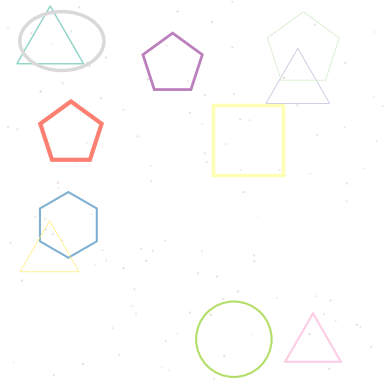[{"shape": "triangle", "thickness": 1, "radius": 0.5, "center": [0.13, 0.884]}, {"shape": "square", "thickness": 2.5, "radius": 0.45, "center": [0.643, 0.637]}, {"shape": "triangle", "thickness": 0.5, "radius": 0.48, "center": [0.773, 0.779]}, {"shape": "pentagon", "thickness": 3, "radius": 0.42, "center": [0.184, 0.653]}, {"shape": "hexagon", "thickness": 1.5, "radius": 0.43, "center": [0.178, 0.416]}, {"shape": "circle", "thickness": 1.5, "radius": 0.49, "center": [0.607, 0.119]}, {"shape": "triangle", "thickness": 1.5, "radius": 0.42, "center": [0.813, 0.102]}, {"shape": "oval", "thickness": 2.5, "radius": 0.55, "center": [0.161, 0.893]}, {"shape": "pentagon", "thickness": 2, "radius": 0.41, "center": [0.448, 0.833]}, {"shape": "pentagon", "thickness": 0.5, "radius": 0.49, "center": [0.788, 0.871]}, {"shape": "triangle", "thickness": 0.5, "radius": 0.44, "center": [0.129, 0.338]}]